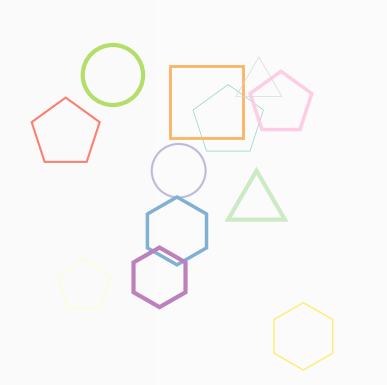[{"shape": "pentagon", "thickness": 0.5, "radius": 0.48, "center": [0.589, 0.685]}, {"shape": "pentagon", "thickness": 0.5, "radius": 0.35, "center": [0.217, 0.257]}, {"shape": "circle", "thickness": 1.5, "radius": 0.35, "center": [0.461, 0.557]}, {"shape": "pentagon", "thickness": 1.5, "radius": 0.46, "center": [0.169, 0.654]}, {"shape": "hexagon", "thickness": 2.5, "radius": 0.44, "center": [0.457, 0.4]}, {"shape": "square", "thickness": 2, "radius": 0.47, "center": [0.533, 0.735]}, {"shape": "circle", "thickness": 3, "radius": 0.39, "center": [0.291, 0.805]}, {"shape": "pentagon", "thickness": 2.5, "radius": 0.42, "center": [0.725, 0.731]}, {"shape": "triangle", "thickness": 0.5, "radius": 0.34, "center": [0.668, 0.783]}, {"shape": "hexagon", "thickness": 3, "radius": 0.39, "center": [0.412, 0.28]}, {"shape": "triangle", "thickness": 3, "radius": 0.42, "center": [0.662, 0.472]}, {"shape": "hexagon", "thickness": 1, "radius": 0.44, "center": [0.783, 0.126]}]